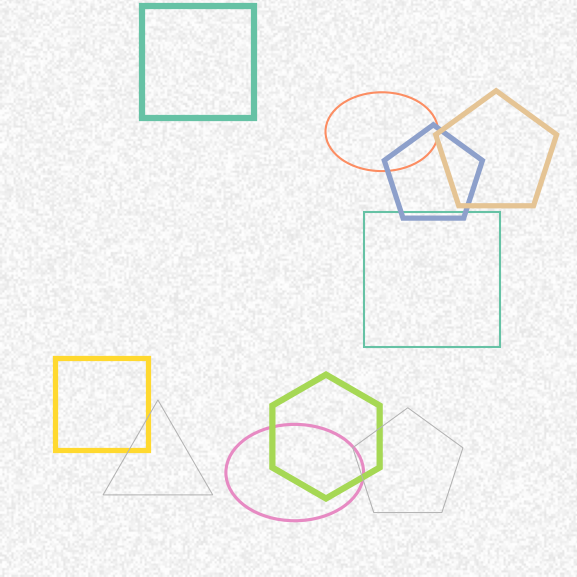[{"shape": "square", "thickness": 3, "radius": 0.48, "center": [0.343, 0.891]}, {"shape": "square", "thickness": 1, "radius": 0.59, "center": [0.748, 0.515]}, {"shape": "oval", "thickness": 1, "radius": 0.49, "center": [0.661, 0.771]}, {"shape": "pentagon", "thickness": 2.5, "radius": 0.45, "center": [0.75, 0.694]}, {"shape": "oval", "thickness": 1.5, "radius": 0.6, "center": [0.51, 0.181]}, {"shape": "hexagon", "thickness": 3, "radius": 0.54, "center": [0.565, 0.243]}, {"shape": "square", "thickness": 2.5, "radius": 0.4, "center": [0.175, 0.299]}, {"shape": "pentagon", "thickness": 2.5, "radius": 0.55, "center": [0.859, 0.732]}, {"shape": "pentagon", "thickness": 0.5, "radius": 0.5, "center": [0.706, 0.193]}, {"shape": "triangle", "thickness": 0.5, "radius": 0.55, "center": [0.273, 0.197]}]